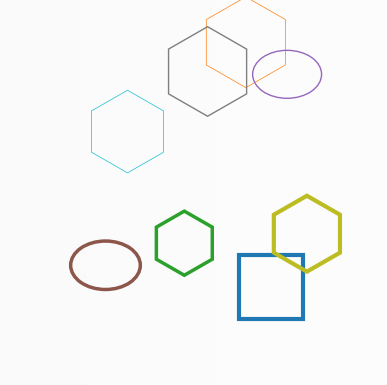[{"shape": "square", "thickness": 3, "radius": 0.41, "center": [0.7, 0.255]}, {"shape": "hexagon", "thickness": 0.5, "radius": 0.59, "center": [0.634, 0.89]}, {"shape": "hexagon", "thickness": 2.5, "radius": 0.42, "center": [0.476, 0.368]}, {"shape": "oval", "thickness": 1, "radius": 0.44, "center": [0.741, 0.807]}, {"shape": "oval", "thickness": 2.5, "radius": 0.45, "center": [0.272, 0.311]}, {"shape": "hexagon", "thickness": 1, "radius": 0.58, "center": [0.536, 0.814]}, {"shape": "hexagon", "thickness": 3, "radius": 0.49, "center": [0.792, 0.393]}, {"shape": "hexagon", "thickness": 0.5, "radius": 0.54, "center": [0.329, 0.658]}]